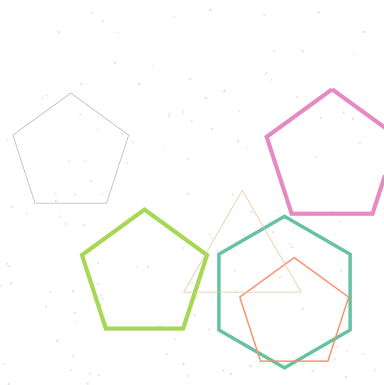[{"shape": "hexagon", "thickness": 2.5, "radius": 0.98, "center": [0.739, 0.241]}, {"shape": "pentagon", "thickness": 1, "radius": 0.74, "center": [0.764, 0.182]}, {"shape": "pentagon", "thickness": 3, "radius": 0.89, "center": [0.863, 0.589]}, {"shape": "pentagon", "thickness": 3, "radius": 0.85, "center": [0.375, 0.285]}, {"shape": "triangle", "thickness": 0.5, "radius": 0.88, "center": [0.63, 0.329]}, {"shape": "pentagon", "thickness": 0.5, "radius": 0.79, "center": [0.184, 0.6]}]